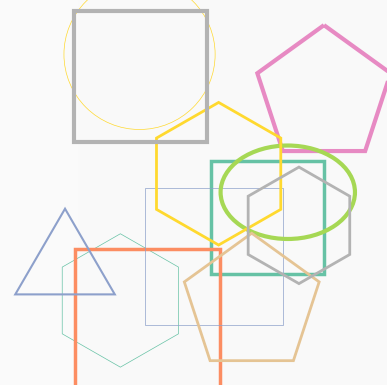[{"shape": "hexagon", "thickness": 0.5, "radius": 0.87, "center": [0.311, 0.22]}, {"shape": "square", "thickness": 2.5, "radius": 0.73, "center": [0.69, 0.436]}, {"shape": "square", "thickness": 2.5, "radius": 0.93, "center": [0.381, 0.165]}, {"shape": "triangle", "thickness": 1.5, "radius": 0.74, "center": [0.168, 0.309]}, {"shape": "square", "thickness": 0.5, "radius": 0.89, "center": [0.551, 0.333]}, {"shape": "pentagon", "thickness": 3, "radius": 0.9, "center": [0.836, 0.754]}, {"shape": "oval", "thickness": 3, "radius": 0.87, "center": [0.743, 0.501]}, {"shape": "circle", "thickness": 0.5, "radius": 0.98, "center": [0.36, 0.859]}, {"shape": "hexagon", "thickness": 2, "radius": 0.93, "center": [0.564, 0.549]}, {"shape": "pentagon", "thickness": 2, "radius": 0.91, "center": [0.65, 0.211]}, {"shape": "square", "thickness": 3, "radius": 0.85, "center": [0.363, 0.801]}, {"shape": "hexagon", "thickness": 2, "radius": 0.76, "center": [0.772, 0.415]}]